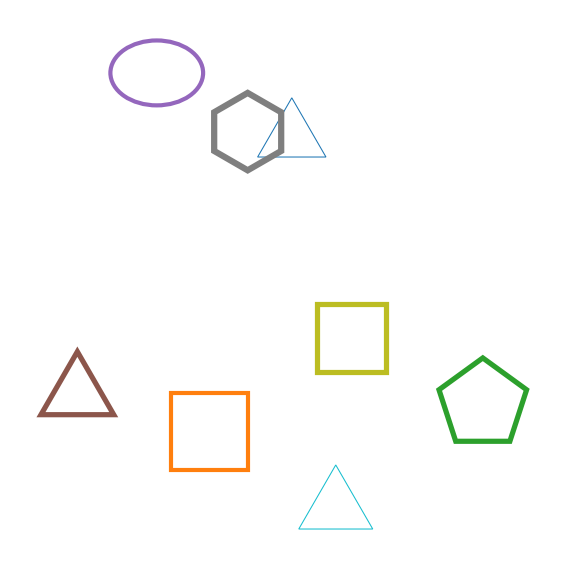[{"shape": "triangle", "thickness": 0.5, "radius": 0.34, "center": [0.505, 0.761]}, {"shape": "square", "thickness": 2, "radius": 0.33, "center": [0.363, 0.252]}, {"shape": "pentagon", "thickness": 2.5, "radius": 0.4, "center": [0.836, 0.3]}, {"shape": "oval", "thickness": 2, "radius": 0.4, "center": [0.271, 0.873]}, {"shape": "triangle", "thickness": 2.5, "radius": 0.36, "center": [0.134, 0.317]}, {"shape": "hexagon", "thickness": 3, "radius": 0.33, "center": [0.429, 0.771]}, {"shape": "square", "thickness": 2.5, "radius": 0.3, "center": [0.609, 0.414]}, {"shape": "triangle", "thickness": 0.5, "radius": 0.37, "center": [0.581, 0.12]}]